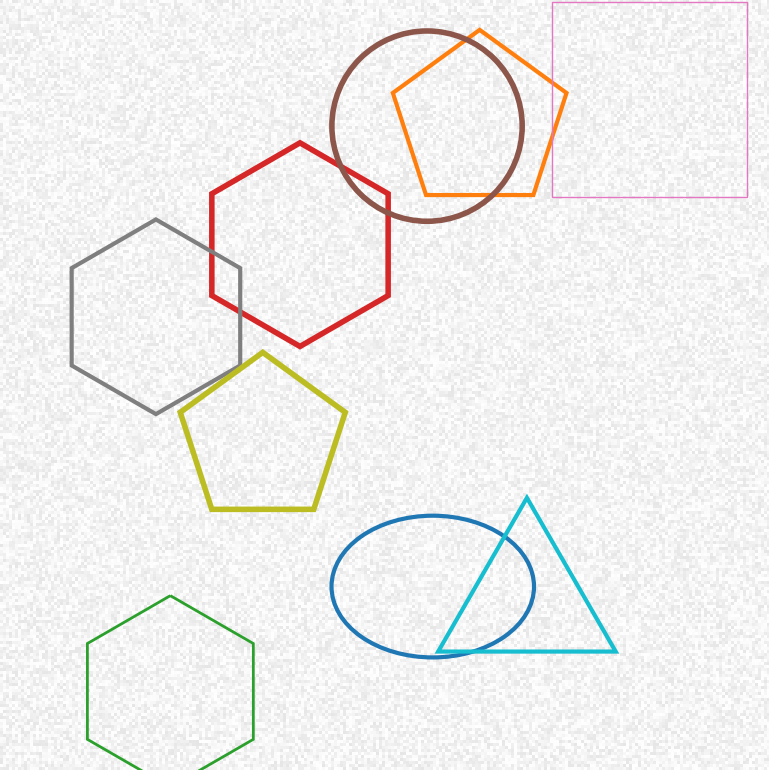[{"shape": "oval", "thickness": 1.5, "radius": 0.66, "center": [0.562, 0.238]}, {"shape": "pentagon", "thickness": 1.5, "radius": 0.59, "center": [0.623, 0.843]}, {"shape": "hexagon", "thickness": 1, "radius": 0.62, "center": [0.221, 0.102]}, {"shape": "hexagon", "thickness": 2, "radius": 0.66, "center": [0.39, 0.682]}, {"shape": "circle", "thickness": 2, "radius": 0.62, "center": [0.555, 0.836]}, {"shape": "square", "thickness": 0.5, "radius": 0.63, "center": [0.843, 0.87]}, {"shape": "hexagon", "thickness": 1.5, "radius": 0.63, "center": [0.203, 0.589]}, {"shape": "pentagon", "thickness": 2, "radius": 0.56, "center": [0.341, 0.43]}, {"shape": "triangle", "thickness": 1.5, "radius": 0.67, "center": [0.684, 0.22]}]